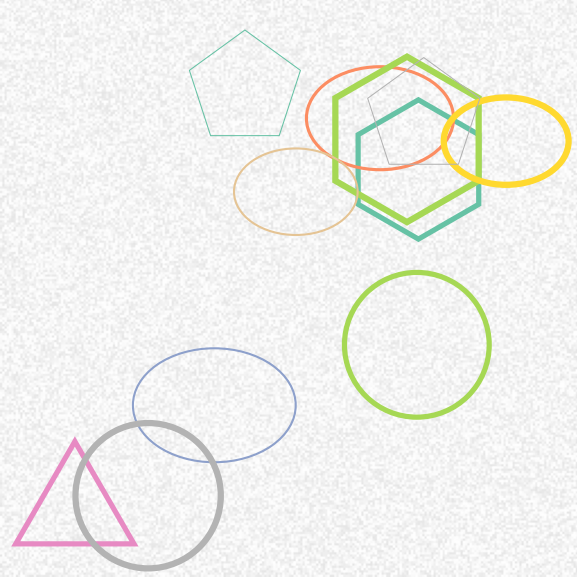[{"shape": "pentagon", "thickness": 0.5, "radius": 0.51, "center": [0.424, 0.846]}, {"shape": "hexagon", "thickness": 2.5, "radius": 0.6, "center": [0.725, 0.706]}, {"shape": "oval", "thickness": 1.5, "radius": 0.64, "center": [0.658, 0.794]}, {"shape": "oval", "thickness": 1, "radius": 0.7, "center": [0.371, 0.297]}, {"shape": "triangle", "thickness": 2.5, "radius": 0.59, "center": [0.13, 0.116]}, {"shape": "hexagon", "thickness": 3, "radius": 0.72, "center": [0.705, 0.758]}, {"shape": "circle", "thickness": 2.5, "radius": 0.63, "center": [0.722, 0.402]}, {"shape": "oval", "thickness": 3, "radius": 0.54, "center": [0.877, 0.755]}, {"shape": "oval", "thickness": 1, "radius": 0.54, "center": [0.512, 0.667]}, {"shape": "pentagon", "thickness": 0.5, "radius": 0.51, "center": [0.734, 0.797]}, {"shape": "circle", "thickness": 3, "radius": 0.63, "center": [0.257, 0.141]}]